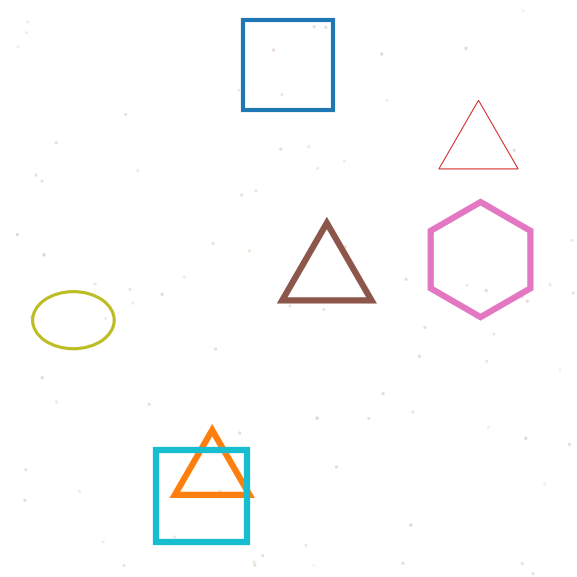[{"shape": "square", "thickness": 2, "radius": 0.39, "center": [0.499, 0.886]}, {"shape": "triangle", "thickness": 3, "radius": 0.37, "center": [0.367, 0.18]}, {"shape": "triangle", "thickness": 0.5, "radius": 0.4, "center": [0.829, 0.746]}, {"shape": "triangle", "thickness": 3, "radius": 0.45, "center": [0.566, 0.524]}, {"shape": "hexagon", "thickness": 3, "radius": 0.5, "center": [0.832, 0.55]}, {"shape": "oval", "thickness": 1.5, "radius": 0.35, "center": [0.127, 0.445]}, {"shape": "square", "thickness": 3, "radius": 0.4, "center": [0.349, 0.141]}]